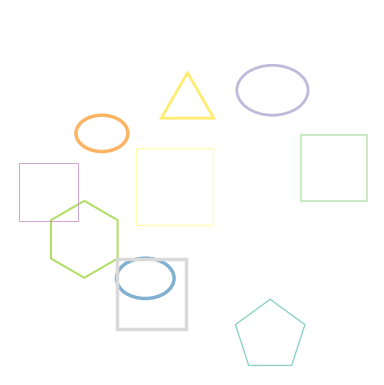[{"shape": "pentagon", "thickness": 1, "radius": 0.47, "center": [0.702, 0.128]}, {"shape": "square", "thickness": 1, "radius": 0.5, "center": [0.453, 0.515]}, {"shape": "oval", "thickness": 2, "radius": 0.46, "center": [0.708, 0.766]}, {"shape": "oval", "thickness": 2.5, "radius": 0.37, "center": [0.377, 0.277]}, {"shape": "oval", "thickness": 2.5, "radius": 0.34, "center": [0.265, 0.654]}, {"shape": "hexagon", "thickness": 1.5, "radius": 0.5, "center": [0.219, 0.378]}, {"shape": "square", "thickness": 2.5, "radius": 0.45, "center": [0.393, 0.236]}, {"shape": "square", "thickness": 0.5, "radius": 0.38, "center": [0.126, 0.501]}, {"shape": "square", "thickness": 1.5, "radius": 0.43, "center": [0.868, 0.563]}, {"shape": "triangle", "thickness": 2, "radius": 0.39, "center": [0.487, 0.732]}]